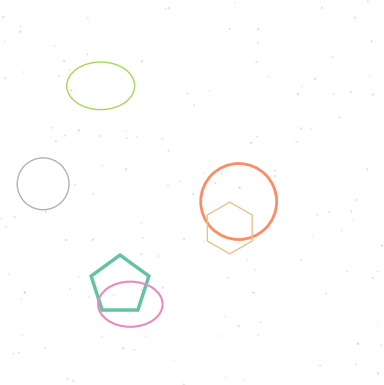[{"shape": "pentagon", "thickness": 2.5, "radius": 0.39, "center": [0.312, 0.259]}, {"shape": "circle", "thickness": 2, "radius": 0.49, "center": [0.62, 0.477]}, {"shape": "oval", "thickness": 1.5, "radius": 0.42, "center": [0.339, 0.21]}, {"shape": "oval", "thickness": 1, "radius": 0.44, "center": [0.262, 0.777]}, {"shape": "hexagon", "thickness": 1, "radius": 0.34, "center": [0.597, 0.408]}, {"shape": "circle", "thickness": 1, "radius": 0.34, "center": [0.112, 0.523]}]